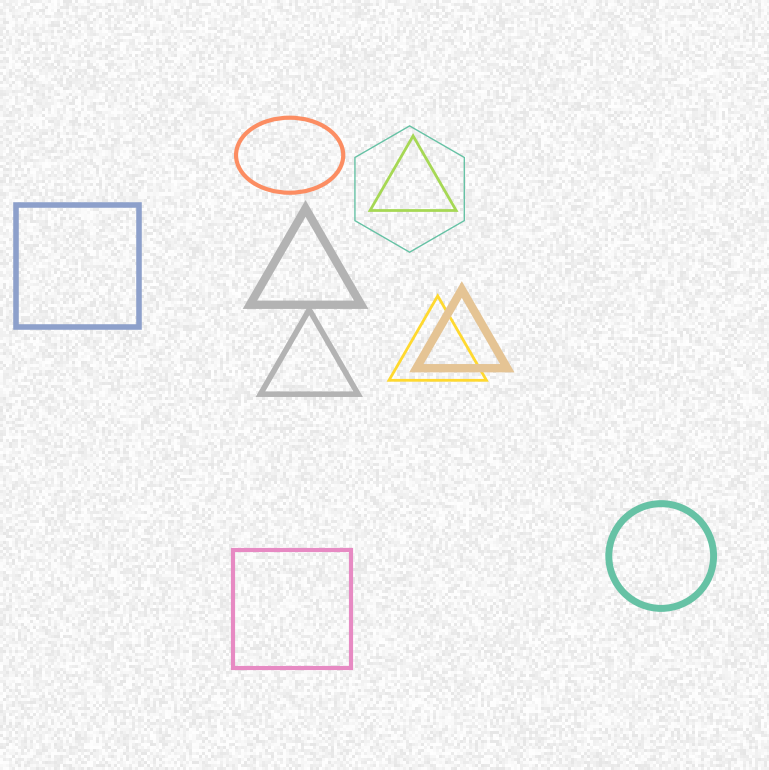[{"shape": "circle", "thickness": 2.5, "radius": 0.34, "center": [0.859, 0.278]}, {"shape": "hexagon", "thickness": 0.5, "radius": 0.41, "center": [0.532, 0.754]}, {"shape": "oval", "thickness": 1.5, "radius": 0.35, "center": [0.376, 0.798]}, {"shape": "square", "thickness": 2, "radius": 0.4, "center": [0.101, 0.655]}, {"shape": "square", "thickness": 1.5, "radius": 0.38, "center": [0.379, 0.21]}, {"shape": "triangle", "thickness": 1, "radius": 0.32, "center": [0.536, 0.759]}, {"shape": "triangle", "thickness": 1, "radius": 0.37, "center": [0.568, 0.543]}, {"shape": "triangle", "thickness": 3, "radius": 0.34, "center": [0.6, 0.556]}, {"shape": "triangle", "thickness": 2, "radius": 0.37, "center": [0.402, 0.525]}, {"shape": "triangle", "thickness": 3, "radius": 0.42, "center": [0.397, 0.646]}]